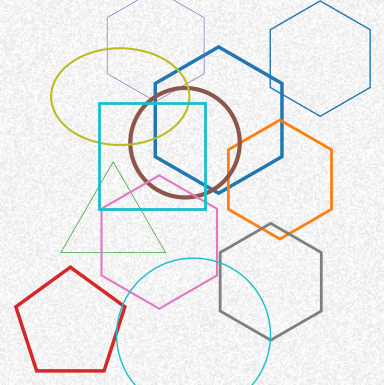[{"shape": "hexagon", "thickness": 1, "radius": 0.75, "center": [0.832, 0.848]}, {"shape": "hexagon", "thickness": 2.5, "radius": 0.95, "center": [0.568, 0.688]}, {"shape": "hexagon", "thickness": 2, "radius": 0.77, "center": [0.727, 0.534]}, {"shape": "triangle", "thickness": 0.5, "radius": 0.79, "center": [0.294, 0.422]}, {"shape": "pentagon", "thickness": 2.5, "radius": 0.74, "center": [0.183, 0.157]}, {"shape": "hexagon", "thickness": 0.5, "radius": 0.73, "center": [0.404, 0.881]}, {"shape": "circle", "thickness": 3, "radius": 0.71, "center": [0.481, 0.629]}, {"shape": "hexagon", "thickness": 1.5, "radius": 0.87, "center": [0.414, 0.371]}, {"shape": "hexagon", "thickness": 2, "radius": 0.76, "center": [0.703, 0.268]}, {"shape": "oval", "thickness": 1.5, "radius": 0.9, "center": [0.312, 0.749]}, {"shape": "circle", "thickness": 1, "radius": 1.0, "center": [0.503, 0.13]}, {"shape": "square", "thickness": 2, "radius": 0.69, "center": [0.395, 0.594]}]